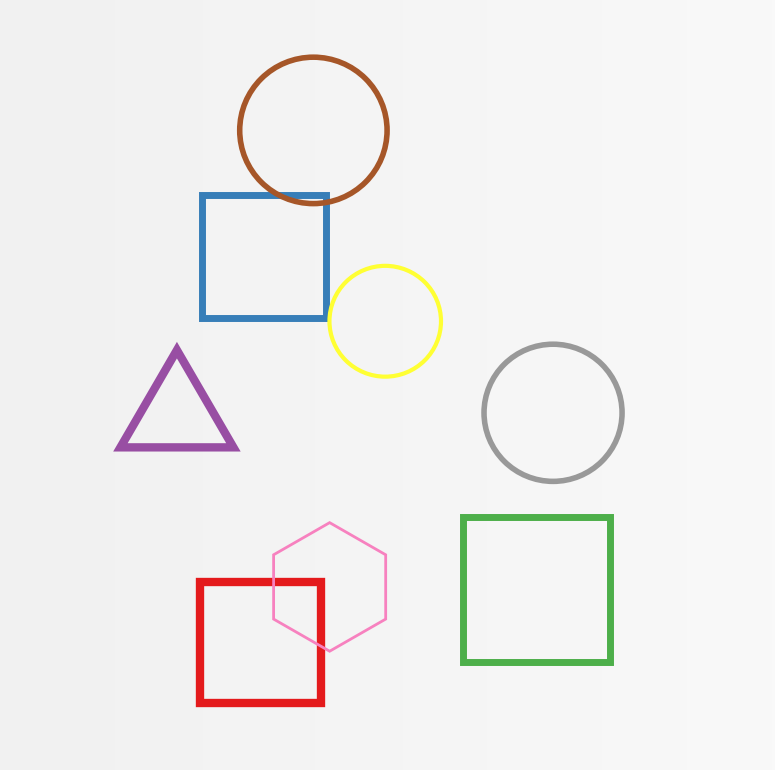[{"shape": "square", "thickness": 3, "radius": 0.39, "center": [0.336, 0.166]}, {"shape": "square", "thickness": 2.5, "radius": 0.4, "center": [0.341, 0.667]}, {"shape": "square", "thickness": 2.5, "radius": 0.47, "center": [0.693, 0.234]}, {"shape": "triangle", "thickness": 3, "radius": 0.42, "center": [0.228, 0.461]}, {"shape": "circle", "thickness": 1.5, "radius": 0.36, "center": [0.497, 0.583]}, {"shape": "circle", "thickness": 2, "radius": 0.48, "center": [0.404, 0.831]}, {"shape": "hexagon", "thickness": 1, "radius": 0.42, "center": [0.425, 0.238]}, {"shape": "circle", "thickness": 2, "radius": 0.45, "center": [0.714, 0.464]}]